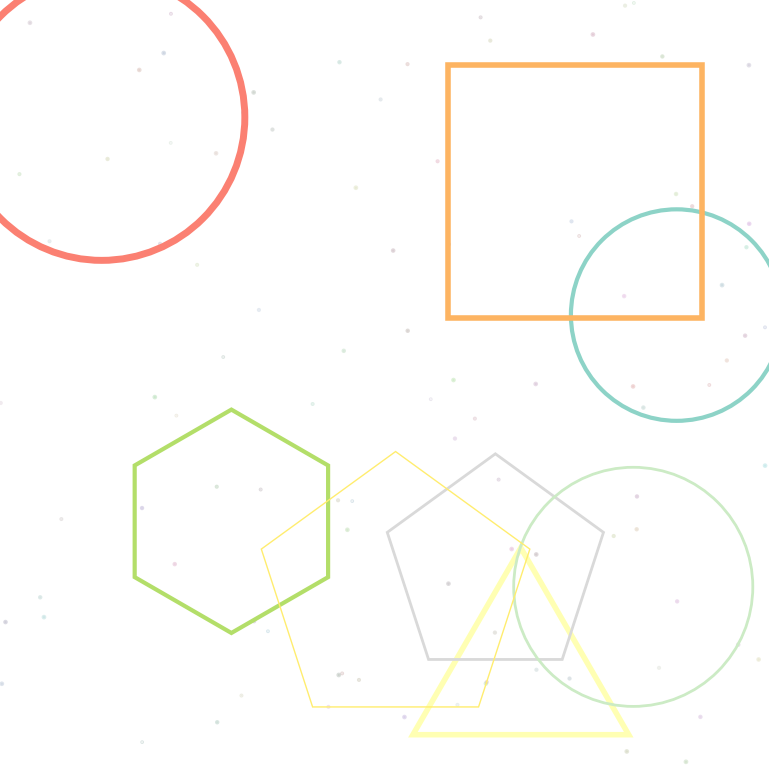[{"shape": "circle", "thickness": 1.5, "radius": 0.69, "center": [0.879, 0.591]}, {"shape": "triangle", "thickness": 2, "radius": 0.81, "center": [0.676, 0.127]}, {"shape": "circle", "thickness": 2.5, "radius": 0.93, "center": [0.132, 0.848]}, {"shape": "square", "thickness": 2, "radius": 0.82, "center": [0.747, 0.751]}, {"shape": "hexagon", "thickness": 1.5, "radius": 0.73, "center": [0.301, 0.323]}, {"shape": "pentagon", "thickness": 1, "radius": 0.74, "center": [0.643, 0.263]}, {"shape": "circle", "thickness": 1, "radius": 0.78, "center": [0.822, 0.238]}, {"shape": "pentagon", "thickness": 0.5, "radius": 0.92, "center": [0.514, 0.23]}]